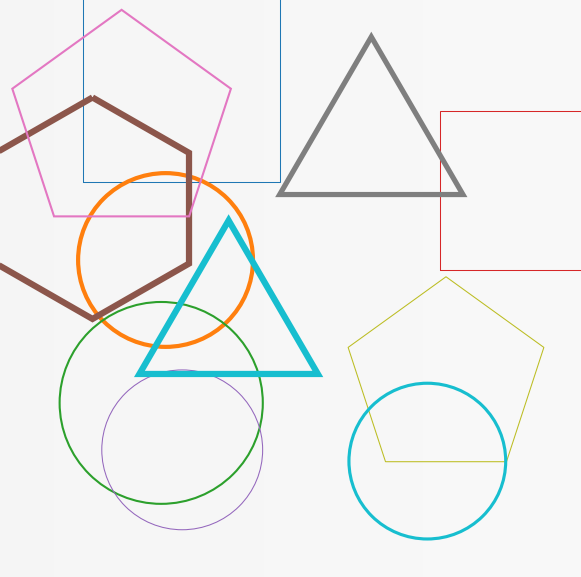[{"shape": "square", "thickness": 0.5, "radius": 0.85, "center": [0.313, 0.853]}, {"shape": "circle", "thickness": 2, "radius": 0.75, "center": [0.285, 0.549]}, {"shape": "circle", "thickness": 1, "radius": 0.87, "center": [0.277, 0.301]}, {"shape": "square", "thickness": 0.5, "radius": 0.69, "center": [0.894, 0.67]}, {"shape": "circle", "thickness": 0.5, "radius": 0.69, "center": [0.313, 0.22]}, {"shape": "hexagon", "thickness": 3, "radius": 0.96, "center": [0.159, 0.639]}, {"shape": "pentagon", "thickness": 1, "radius": 0.99, "center": [0.209, 0.784]}, {"shape": "triangle", "thickness": 2.5, "radius": 0.91, "center": [0.639, 0.753]}, {"shape": "pentagon", "thickness": 0.5, "radius": 0.89, "center": [0.767, 0.343]}, {"shape": "circle", "thickness": 1.5, "radius": 0.67, "center": [0.735, 0.201]}, {"shape": "triangle", "thickness": 3, "radius": 0.89, "center": [0.393, 0.44]}]